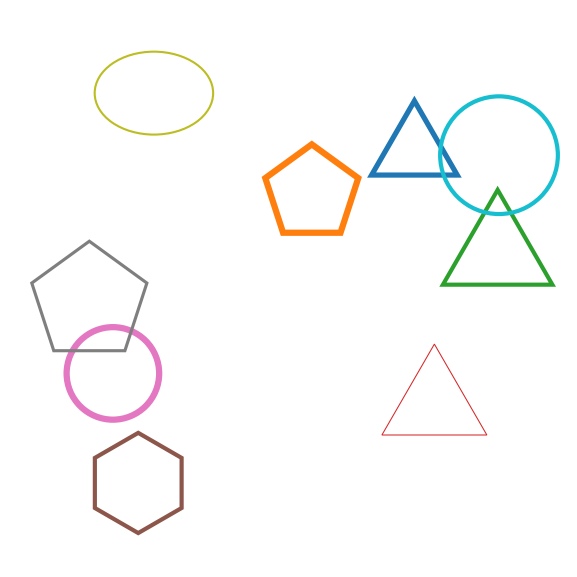[{"shape": "triangle", "thickness": 2.5, "radius": 0.43, "center": [0.718, 0.739]}, {"shape": "pentagon", "thickness": 3, "radius": 0.42, "center": [0.54, 0.665]}, {"shape": "triangle", "thickness": 2, "radius": 0.55, "center": [0.862, 0.561]}, {"shape": "triangle", "thickness": 0.5, "radius": 0.52, "center": [0.752, 0.298]}, {"shape": "hexagon", "thickness": 2, "radius": 0.43, "center": [0.239, 0.163]}, {"shape": "circle", "thickness": 3, "radius": 0.4, "center": [0.195, 0.353]}, {"shape": "pentagon", "thickness": 1.5, "radius": 0.52, "center": [0.155, 0.477]}, {"shape": "oval", "thickness": 1, "radius": 0.51, "center": [0.267, 0.838]}, {"shape": "circle", "thickness": 2, "radius": 0.51, "center": [0.864, 0.73]}]